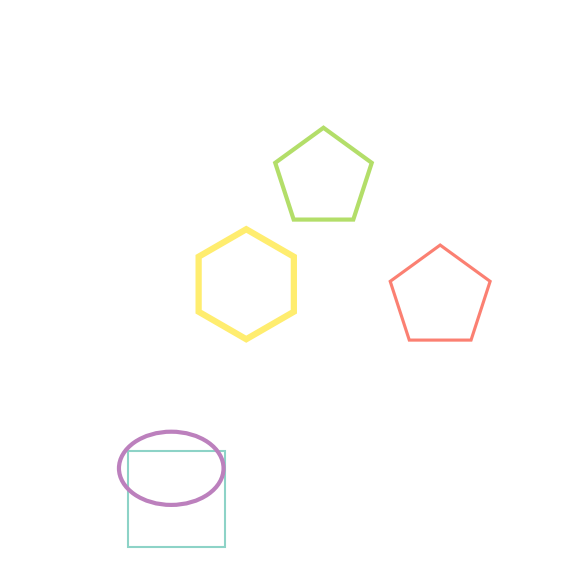[{"shape": "square", "thickness": 1, "radius": 0.42, "center": [0.306, 0.135]}, {"shape": "pentagon", "thickness": 1.5, "radius": 0.45, "center": [0.762, 0.484]}, {"shape": "pentagon", "thickness": 2, "radius": 0.44, "center": [0.56, 0.69]}, {"shape": "oval", "thickness": 2, "radius": 0.45, "center": [0.297, 0.188]}, {"shape": "hexagon", "thickness": 3, "radius": 0.48, "center": [0.426, 0.507]}]